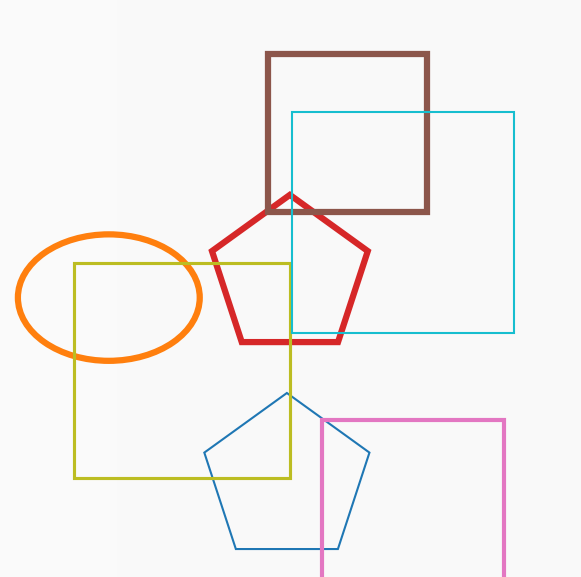[{"shape": "pentagon", "thickness": 1, "radius": 0.75, "center": [0.494, 0.169]}, {"shape": "oval", "thickness": 3, "radius": 0.78, "center": [0.187, 0.484]}, {"shape": "pentagon", "thickness": 3, "radius": 0.7, "center": [0.499, 0.521]}, {"shape": "square", "thickness": 3, "radius": 0.68, "center": [0.598, 0.768]}, {"shape": "square", "thickness": 2, "radius": 0.78, "center": [0.71, 0.115]}, {"shape": "square", "thickness": 1.5, "radius": 0.93, "center": [0.312, 0.357]}, {"shape": "square", "thickness": 1, "radius": 0.96, "center": [0.693, 0.614]}]